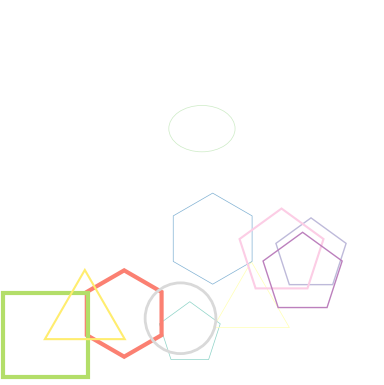[{"shape": "pentagon", "thickness": 0.5, "radius": 0.42, "center": [0.493, 0.133]}, {"shape": "triangle", "thickness": 0.5, "radius": 0.57, "center": [0.653, 0.206]}, {"shape": "pentagon", "thickness": 1, "radius": 0.48, "center": [0.808, 0.338]}, {"shape": "hexagon", "thickness": 3, "radius": 0.56, "center": [0.323, 0.186]}, {"shape": "hexagon", "thickness": 0.5, "radius": 0.59, "center": [0.552, 0.38]}, {"shape": "square", "thickness": 3, "radius": 0.55, "center": [0.119, 0.13]}, {"shape": "pentagon", "thickness": 1.5, "radius": 0.57, "center": [0.731, 0.344]}, {"shape": "circle", "thickness": 2, "radius": 0.46, "center": [0.469, 0.173]}, {"shape": "pentagon", "thickness": 1, "radius": 0.54, "center": [0.786, 0.289]}, {"shape": "oval", "thickness": 0.5, "radius": 0.43, "center": [0.525, 0.666]}, {"shape": "triangle", "thickness": 1.5, "radius": 0.6, "center": [0.22, 0.179]}]